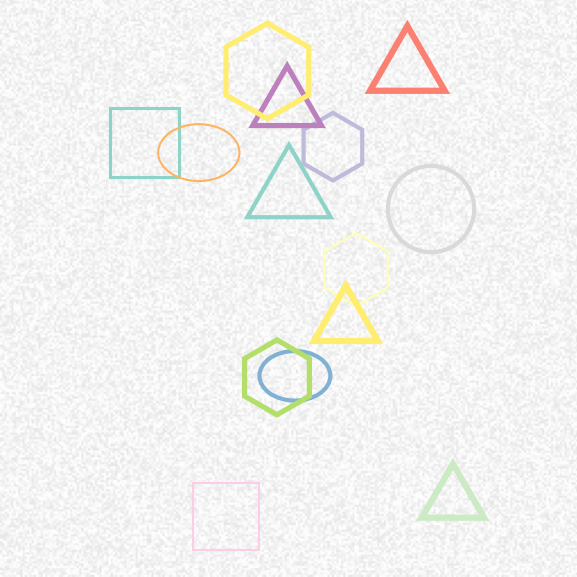[{"shape": "triangle", "thickness": 2, "radius": 0.42, "center": [0.5, 0.665]}, {"shape": "square", "thickness": 1.5, "radius": 0.3, "center": [0.25, 0.753]}, {"shape": "hexagon", "thickness": 1, "radius": 0.32, "center": [0.617, 0.533]}, {"shape": "hexagon", "thickness": 2, "radius": 0.29, "center": [0.576, 0.745]}, {"shape": "triangle", "thickness": 3, "radius": 0.37, "center": [0.705, 0.879]}, {"shape": "oval", "thickness": 2, "radius": 0.31, "center": [0.511, 0.348]}, {"shape": "oval", "thickness": 1, "radius": 0.35, "center": [0.344, 0.735]}, {"shape": "hexagon", "thickness": 2.5, "radius": 0.32, "center": [0.48, 0.346]}, {"shape": "square", "thickness": 1, "radius": 0.29, "center": [0.392, 0.105]}, {"shape": "circle", "thickness": 2, "radius": 0.37, "center": [0.746, 0.637]}, {"shape": "triangle", "thickness": 2.5, "radius": 0.34, "center": [0.497, 0.816]}, {"shape": "triangle", "thickness": 3, "radius": 0.31, "center": [0.784, 0.134]}, {"shape": "hexagon", "thickness": 2.5, "radius": 0.41, "center": [0.463, 0.876]}, {"shape": "triangle", "thickness": 3, "radius": 0.32, "center": [0.599, 0.441]}]